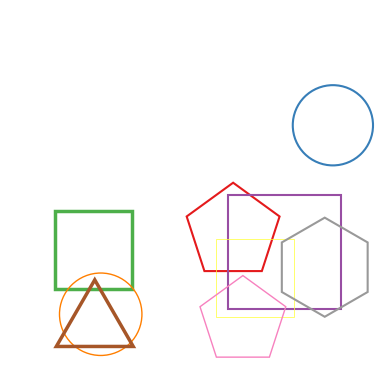[{"shape": "pentagon", "thickness": 1.5, "radius": 0.63, "center": [0.606, 0.399]}, {"shape": "circle", "thickness": 1.5, "radius": 0.52, "center": [0.865, 0.675]}, {"shape": "square", "thickness": 2.5, "radius": 0.5, "center": [0.243, 0.35]}, {"shape": "square", "thickness": 1.5, "radius": 0.74, "center": [0.739, 0.345]}, {"shape": "circle", "thickness": 1, "radius": 0.54, "center": [0.262, 0.184]}, {"shape": "square", "thickness": 0.5, "radius": 0.51, "center": [0.662, 0.278]}, {"shape": "triangle", "thickness": 2.5, "radius": 0.58, "center": [0.246, 0.158]}, {"shape": "pentagon", "thickness": 1, "radius": 0.59, "center": [0.631, 0.167]}, {"shape": "hexagon", "thickness": 1.5, "radius": 0.64, "center": [0.843, 0.306]}]